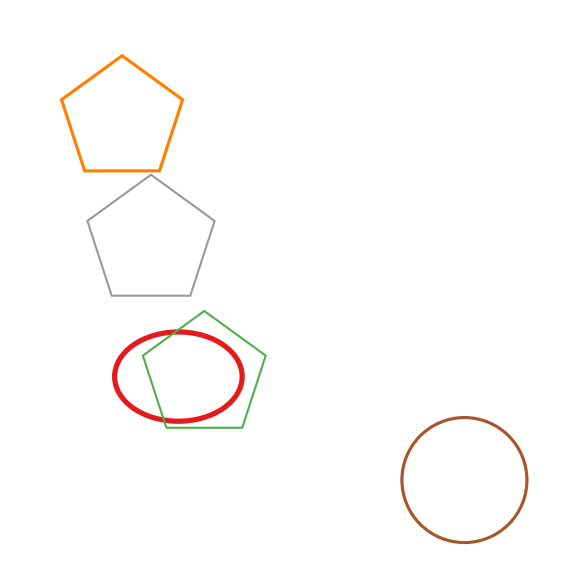[{"shape": "oval", "thickness": 2.5, "radius": 0.55, "center": [0.309, 0.347]}, {"shape": "pentagon", "thickness": 1, "radius": 0.56, "center": [0.354, 0.349]}, {"shape": "pentagon", "thickness": 1.5, "radius": 0.55, "center": [0.211, 0.792]}, {"shape": "circle", "thickness": 1.5, "radius": 0.54, "center": [0.804, 0.168]}, {"shape": "pentagon", "thickness": 1, "radius": 0.58, "center": [0.261, 0.581]}]